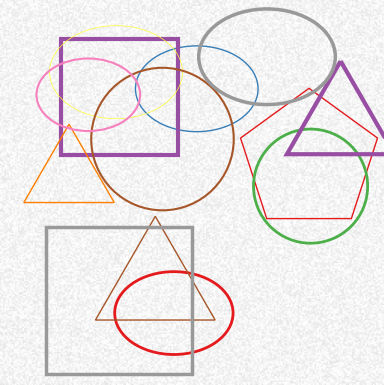[{"shape": "oval", "thickness": 2, "radius": 0.77, "center": [0.452, 0.187]}, {"shape": "pentagon", "thickness": 1, "radius": 0.94, "center": [0.803, 0.584]}, {"shape": "oval", "thickness": 1, "radius": 0.8, "center": [0.511, 0.769]}, {"shape": "circle", "thickness": 2, "radius": 0.74, "center": [0.807, 0.517]}, {"shape": "square", "thickness": 3, "radius": 0.76, "center": [0.311, 0.748]}, {"shape": "triangle", "thickness": 3, "radius": 0.81, "center": [0.885, 0.68]}, {"shape": "triangle", "thickness": 1, "radius": 0.68, "center": [0.179, 0.542]}, {"shape": "oval", "thickness": 0.5, "radius": 0.86, "center": [0.301, 0.813]}, {"shape": "triangle", "thickness": 1, "radius": 0.9, "center": [0.403, 0.259]}, {"shape": "circle", "thickness": 1.5, "radius": 0.93, "center": [0.422, 0.639]}, {"shape": "oval", "thickness": 1.5, "radius": 0.67, "center": [0.229, 0.754]}, {"shape": "square", "thickness": 2.5, "radius": 0.95, "center": [0.309, 0.22]}, {"shape": "oval", "thickness": 2.5, "radius": 0.89, "center": [0.694, 0.853]}]